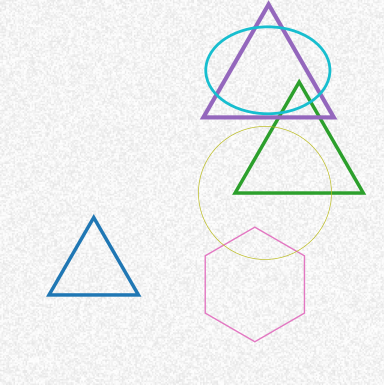[{"shape": "triangle", "thickness": 2.5, "radius": 0.67, "center": [0.243, 0.301]}, {"shape": "triangle", "thickness": 2.5, "radius": 0.96, "center": [0.777, 0.595]}, {"shape": "triangle", "thickness": 3, "radius": 0.98, "center": [0.698, 0.793]}, {"shape": "hexagon", "thickness": 1, "radius": 0.74, "center": [0.662, 0.261]}, {"shape": "circle", "thickness": 0.5, "radius": 0.86, "center": [0.688, 0.499]}, {"shape": "oval", "thickness": 2, "radius": 0.81, "center": [0.696, 0.817]}]